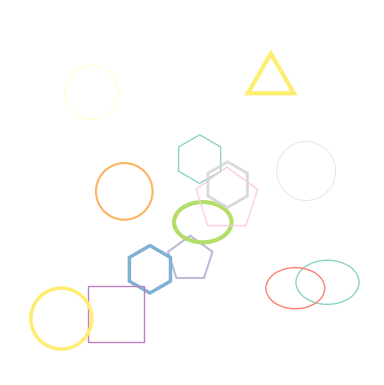[{"shape": "hexagon", "thickness": 1, "radius": 0.32, "center": [0.519, 0.587]}, {"shape": "oval", "thickness": 1, "radius": 0.41, "center": [0.851, 0.267]}, {"shape": "circle", "thickness": 0.5, "radius": 0.35, "center": [0.238, 0.759]}, {"shape": "pentagon", "thickness": 1.5, "radius": 0.3, "center": [0.494, 0.327]}, {"shape": "oval", "thickness": 1, "radius": 0.38, "center": [0.767, 0.251]}, {"shape": "hexagon", "thickness": 2.5, "radius": 0.31, "center": [0.389, 0.3]}, {"shape": "circle", "thickness": 1.5, "radius": 0.37, "center": [0.323, 0.503]}, {"shape": "oval", "thickness": 3, "radius": 0.37, "center": [0.527, 0.423]}, {"shape": "pentagon", "thickness": 1, "radius": 0.42, "center": [0.589, 0.482]}, {"shape": "hexagon", "thickness": 2, "radius": 0.3, "center": [0.591, 0.52]}, {"shape": "square", "thickness": 1, "radius": 0.37, "center": [0.3, 0.185]}, {"shape": "circle", "thickness": 0.5, "radius": 0.38, "center": [0.795, 0.556]}, {"shape": "circle", "thickness": 2.5, "radius": 0.4, "center": [0.159, 0.172]}, {"shape": "triangle", "thickness": 3, "radius": 0.34, "center": [0.704, 0.792]}]